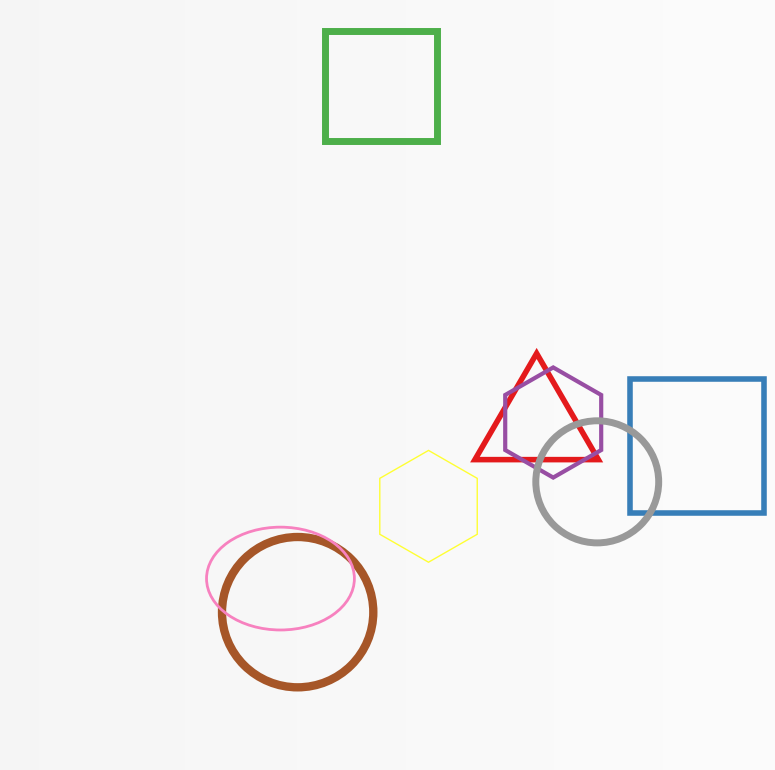[{"shape": "triangle", "thickness": 2, "radius": 0.46, "center": [0.692, 0.449]}, {"shape": "square", "thickness": 2, "radius": 0.43, "center": [0.899, 0.421]}, {"shape": "square", "thickness": 2.5, "radius": 0.36, "center": [0.492, 0.888]}, {"shape": "hexagon", "thickness": 1.5, "radius": 0.36, "center": [0.714, 0.451]}, {"shape": "hexagon", "thickness": 0.5, "radius": 0.36, "center": [0.553, 0.342]}, {"shape": "circle", "thickness": 3, "radius": 0.49, "center": [0.384, 0.205]}, {"shape": "oval", "thickness": 1, "radius": 0.48, "center": [0.362, 0.249]}, {"shape": "circle", "thickness": 2.5, "radius": 0.4, "center": [0.771, 0.374]}]